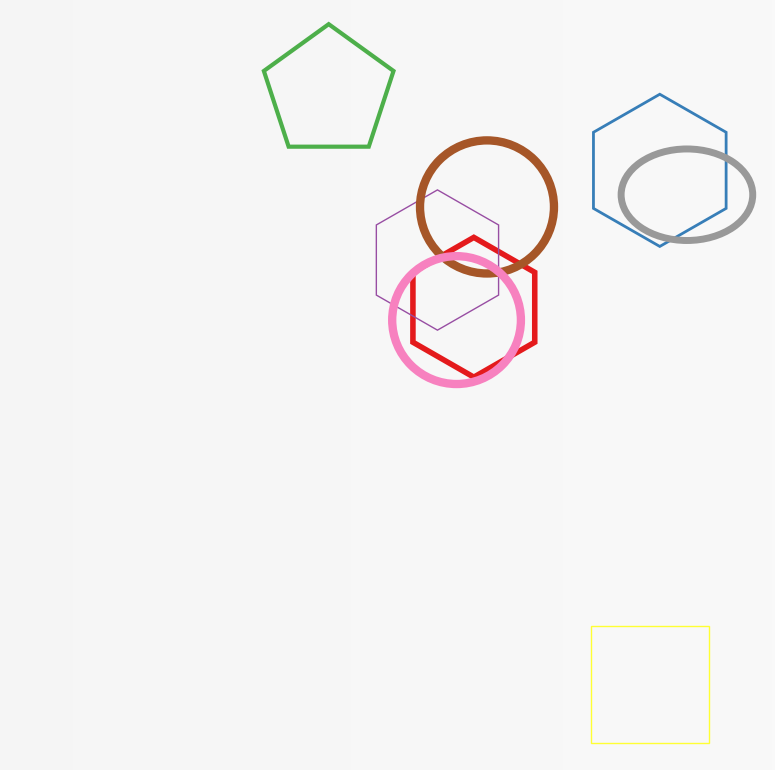[{"shape": "hexagon", "thickness": 2, "radius": 0.45, "center": [0.611, 0.601]}, {"shape": "hexagon", "thickness": 1, "radius": 0.49, "center": [0.851, 0.779]}, {"shape": "pentagon", "thickness": 1.5, "radius": 0.44, "center": [0.424, 0.881]}, {"shape": "hexagon", "thickness": 0.5, "radius": 0.46, "center": [0.564, 0.662]}, {"shape": "square", "thickness": 0.5, "radius": 0.38, "center": [0.839, 0.111]}, {"shape": "circle", "thickness": 3, "radius": 0.43, "center": [0.628, 0.731]}, {"shape": "circle", "thickness": 3, "radius": 0.42, "center": [0.589, 0.584]}, {"shape": "oval", "thickness": 2.5, "radius": 0.42, "center": [0.886, 0.747]}]